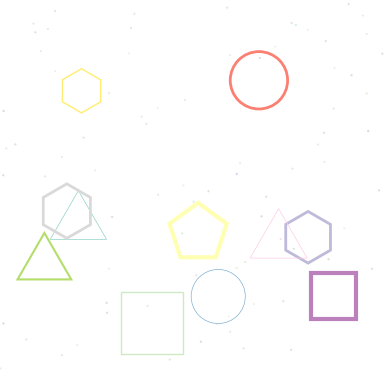[{"shape": "triangle", "thickness": 0.5, "radius": 0.42, "center": [0.204, 0.42]}, {"shape": "pentagon", "thickness": 3, "radius": 0.39, "center": [0.515, 0.395]}, {"shape": "hexagon", "thickness": 2, "radius": 0.34, "center": [0.8, 0.384]}, {"shape": "circle", "thickness": 2, "radius": 0.37, "center": [0.673, 0.791]}, {"shape": "circle", "thickness": 0.5, "radius": 0.35, "center": [0.567, 0.23]}, {"shape": "triangle", "thickness": 1.5, "radius": 0.4, "center": [0.115, 0.314]}, {"shape": "triangle", "thickness": 0.5, "radius": 0.43, "center": [0.724, 0.372]}, {"shape": "hexagon", "thickness": 2, "radius": 0.35, "center": [0.174, 0.452]}, {"shape": "square", "thickness": 3, "radius": 0.3, "center": [0.866, 0.231]}, {"shape": "square", "thickness": 1, "radius": 0.4, "center": [0.395, 0.161]}, {"shape": "hexagon", "thickness": 1, "radius": 0.29, "center": [0.212, 0.764]}]